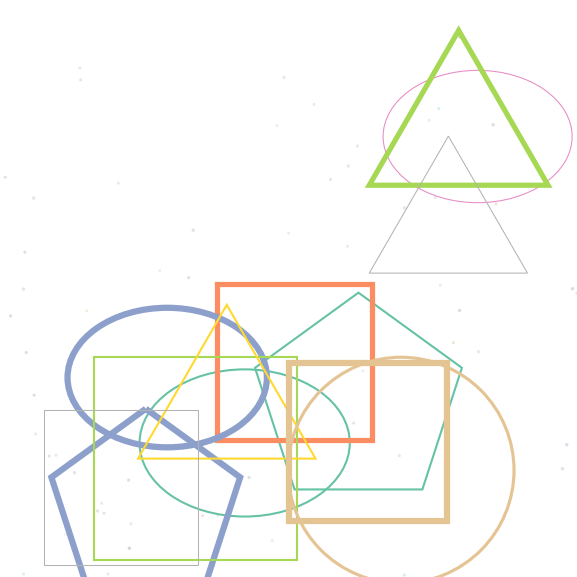[{"shape": "oval", "thickness": 1, "radius": 0.91, "center": [0.424, 0.232]}, {"shape": "pentagon", "thickness": 1, "radius": 0.94, "center": [0.621, 0.304]}, {"shape": "square", "thickness": 2.5, "radius": 0.67, "center": [0.51, 0.372]}, {"shape": "pentagon", "thickness": 3, "radius": 0.86, "center": [0.252, 0.119]}, {"shape": "oval", "thickness": 3, "radius": 0.86, "center": [0.29, 0.345]}, {"shape": "oval", "thickness": 0.5, "radius": 0.82, "center": [0.827, 0.763]}, {"shape": "triangle", "thickness": 2.5, "radius": 0.89, "center": [0.794, 0.768]}, {"shape": "square", "thickness": 1, "radius": 0.88, "center": [0.339, 0.206]}, {"shape": "triangle", "thickness": 1, "radius": 0.89, "center": [0.393, 0.294]}, {"shape": "square", "thickness": 3, "radius": 0.69, "center": [0.637, 0.233]}, {"shape": "circle", "thickness": 1.5, "radius": 0.98, "center": [0.694, 0.185]}, {"shape": "triangle", "thickness": 0.5, "radius": 0.79, "center": [0.776, 0.605]}, {"shape": "square", "thickness": 0.5, "radius": 0.67, "center": [0.209, 0.155]}]